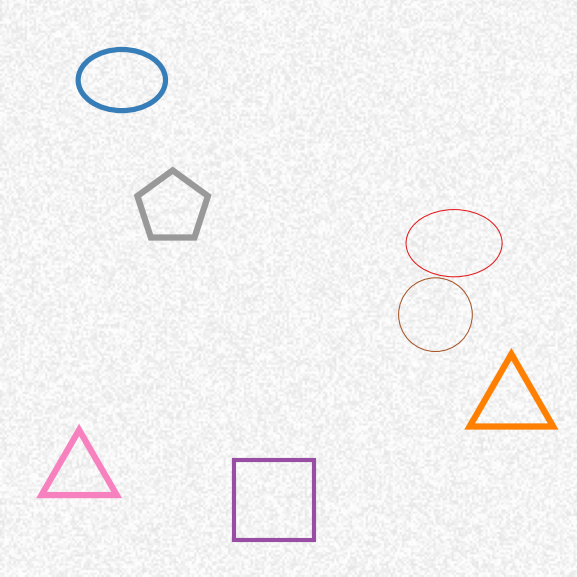[{"shape": "oval", "thickness": 0.5, "radius": 0.42, "center": [0.786, 0.578]}, {"shape": "oval", "thickness": 2.5, "radius": 0.38, "center": [0.211, 0.861]}, {"shape": "square", "thickness": 2, "radius": 0.35, "center": [0.475, 0.134]}, {"shape": "triangle", "thickness": 3, "radius": 0.42, "center": [0.886, 0.302]}, {"shape": "circle", "thickness": 0.5, "radius": 0.32, "center": [0.754, 0.454]}, {"shape": "triangle", "thickness": 3, "radius": 0.38, "center": [0.137, 0.179]}, {"shape": "pentagon", "thickness": 3, "radius": 0.32, "center": [0.299, 0.64]}]